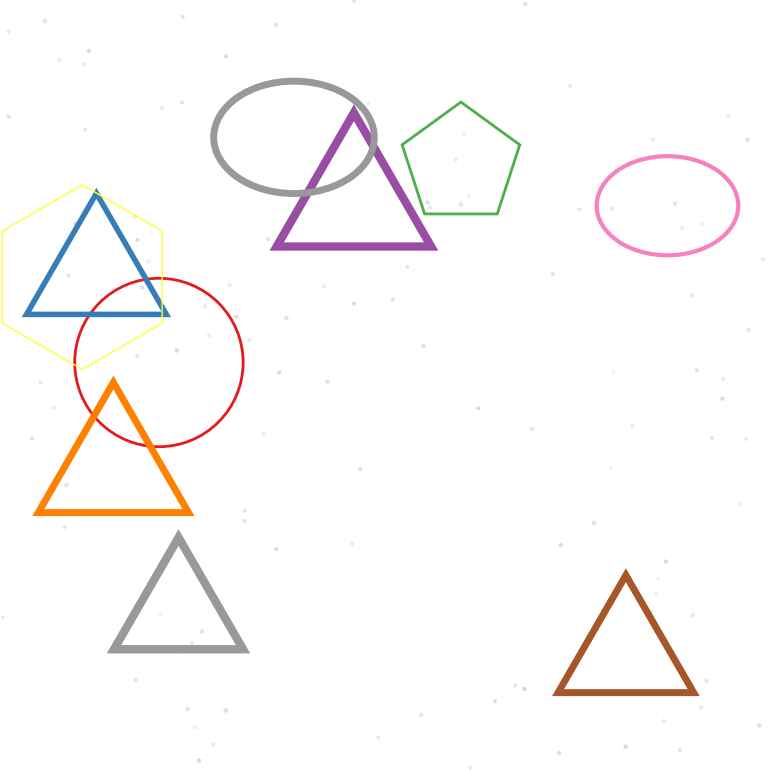[{"shape": "circle", "thickness": 1, "radius": 0.55, "center": [0.206, 0.529]}, {"shape": "triangle", "thickness": 2, "radius": 0.52, "center": [0.125, 0.644]}, {"shape": "pentagon", "thickness": 1, "radius": 0.4, "center": [0.599, 0.787]}, {"shape": "triangle", "thickness": 3, "radius": 0.58, "center": [0.46, 0.738]}, {"shape": "triangle", "thickness": 2.5, "radius": 0.56, "center": [0.147, 0.391]}, {"shape": "hexagon", "thickness": 0.5, "radius": 0.6, "center": [0.107, 0.64]}, {"shape": "triangle", "thickness": 2.5, "radius": 0.51, "center": [0.813, 0.151]}, {"shape": "oval", "thickness": 1.5, "radius": 0.46, "center": [0.867, 0.733]}, {"shape": "triangle", "thickness": 3, "radius": 0.48, "center": [0.232, 0.205]}, {"shape": "oval", "thickness": 2.5, "radius": 0.52, "center": [0.382, 0.822]}]